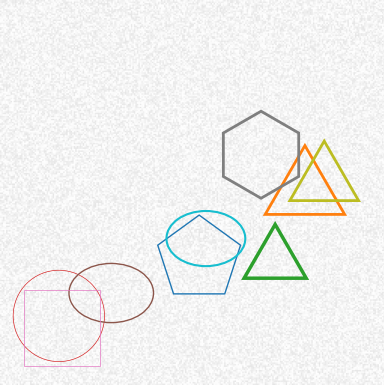[{"shape": "pentagon", "thickness": 1, "radius": 0.57, "center": [0.517, 0.328]}, {"shape": "triangle", "thickness": 2, "radius": 0.6, "center": [0.792, 0.503]}, {"shape": "triangle", "thickness": 2.5, "radius": 0.47, "center": [0.715, 0.324]}, {"shape": "circle", "thickness": 0.5, "radius": 0.59, "center": [0.153, 0.179]}, {"shape": "oval", "thickness": 1, "radius": 0.55, "center": [0.289, 0.239]}, {"shape": "square", "thickness": 0.5, "radius": 0.5, "center": [0.161, 0.148]}, {"shape": "hexagon", "thickness": 2, "radius": 0.57, "center": [0.678, 0.598]}, {"shape": "triangle", "thickness": 2, "radius": 0.52, "center": [0.842, 0.53]}, {"shape": "oval", "thickness": 1.5, "radius": 0.51, "center": [0.535, 0.38]}]